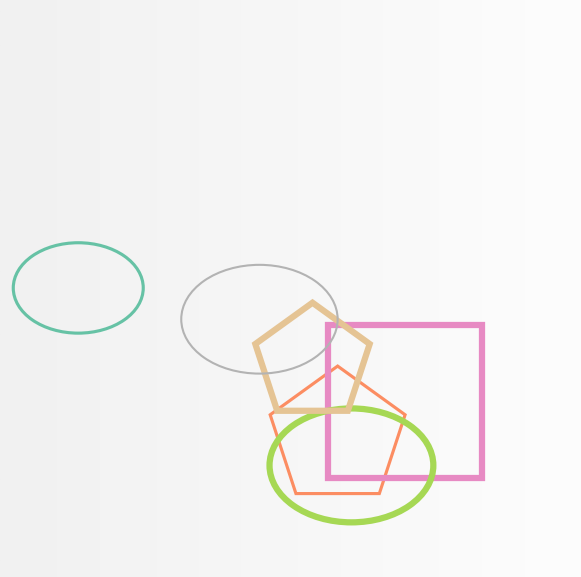[{"shape": "oval", "thickness": 1.5, "radius": 0.56, "center": [0.135, 0.501]}, {"shape": "pentagon", "thickness": 1.5, "radius": 0.61, "center": [0.581, 0.243]}, {"shape": "square", "thickness": 3, "radius": 0.66, "center": [0.697, 0.303]}, {"shape": "oval", "thickness": 3, "radius": 0.7, "center": [0.605, 0.193]}, {"shape": "pentagon", "thickness": 3, "radius": 0.52, "center": [0.538, 0.372]}, {"shape": "oval", "thickness": 1, "radius": 0.67, "center": [0.446, 0.446]}]